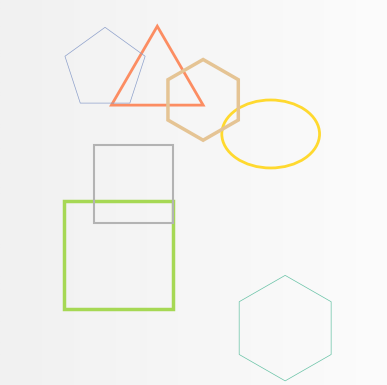[{"shape": "hexagon", "thickness": 0.5, "radius": 0.69, "center": [0.736, 0.148]}, {"shape": "triangle", "thickness": 2, "radius": 0.68, "center": [0.406, 0.795]}, {"shape": "pentagon", "thickness": 0.5, "radius": 0.54, "center": [0.271, 0.82]}, {"shape": "square", "thickness": 2.5, "radius": 0.71, "center": [0.306, 0.338]}, {"shape": "oval", "thickness": 2, "radius": 0.63, "center": [0.699, 0.652]}, {"shape": "hexagon", "thickness": 2.5, "radius": 0.52, "center": [0.524, 0.741]}, {"shape": "square", "thickness": 1.5, "radius": 0.51, "center": [0.344, 0.521]}]